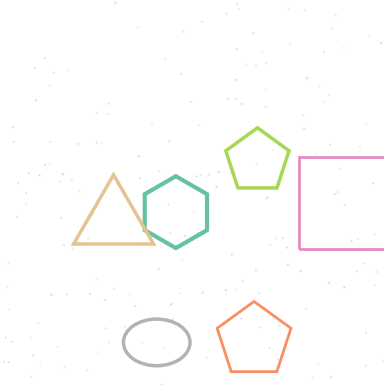[{"shape": "hexagon", "thickness": 3, "radius": 0.47, "center": [0.457, 0.449]}, {"shape": "pentagon", "thickness": 2, "radius": 0.5, "center": [0.66, 0.116]}, {"shape": "square", "thickness": 2, "radius": 0.6, "center": [0.895, 0.472]}, {"shape": "pentagon", "thickness": 2.5, "radius": 0.43, "center": [0.669, 0.582]}, {"shape": "triangle", "thickness": 2.5, "radius": 0.6, "center": [0.295, 0.426]}, {"shape": "oval", "thickness": 2.5, "radius": 0.43, "center": [0.407, 0.111]}]